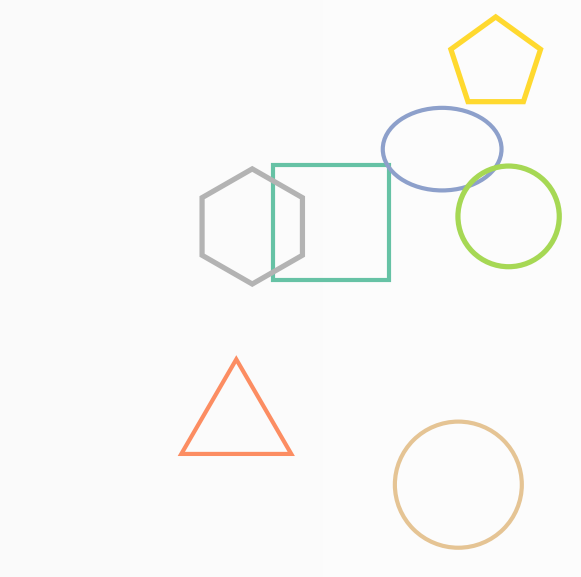[{"shape": "square", "thickness": 2, "radius": 0.5, "center": [0.57, 0.613]}, {"shape": "triangle", "thickness": 2, "radius": 0.55, "center": [0.407, 0.268]}, {"shape": "oval", "thickness": 2, "radius": 0.51, "center": [0.761, 0.741]}, {"shape": "circle", "thickness": 2.5, "radius": 0.44, "center": [0.875, 0.624]}, {"shape": "pentagon", "thickness": 2.5, "radius": 0.41, "center": [0.853, 0.889]}, {"shape": "circle", "thickness": 2, "radius": 0.55, "center": [0.789, 0.16]}, {"shape": "hexagon", "thickness": 2.5, "radius": 0.5, "center": [0.434, 0.607]}]